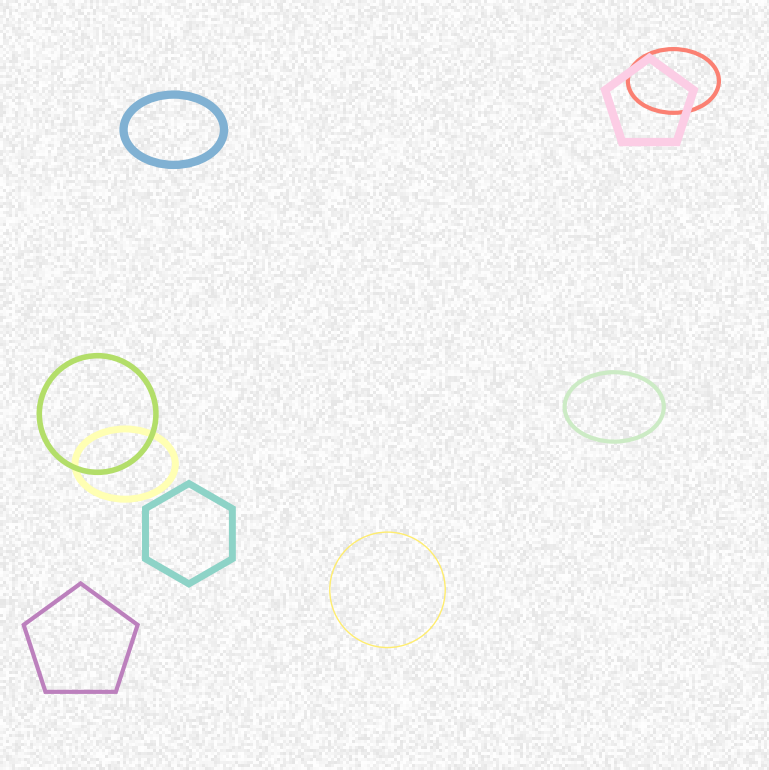[{"shape": "hexagon", "thickness": 2.5, "radius": 0.33, "center": [0.245, 0.307]}, {"shape": "oval", "thickness": 2.5, "radius": 0.33, "center": [0.163, 0.397]}, {"shape": "oval", "thickness": 1.5, "radius": 0.3, "center": [0.875, 0.895]}, {"shape": "oval", "thickness": 3, "radius": 0.33, "center": [0.226, 0.832]}, {"shape": "circle", "thickness": 2, "radius": 0.38, "center": [0.127, 0.462]}, {"shape": "pentagon", "thickness": 3, "radius": 0.3, "center": [0.843, 0.864]}, {"shape": "pentagon", "thickness": 1.5, "radius": 0.39, "center": [0.105, 0.164]}, {"shape": "oval", "thickness": 1.5, "radius": 0.32, "center": [0.798, 0.472]}, {"shape": "circle", "thickness": 0.5, "radius": 0.37, "center": [0.503, 0.234]}]